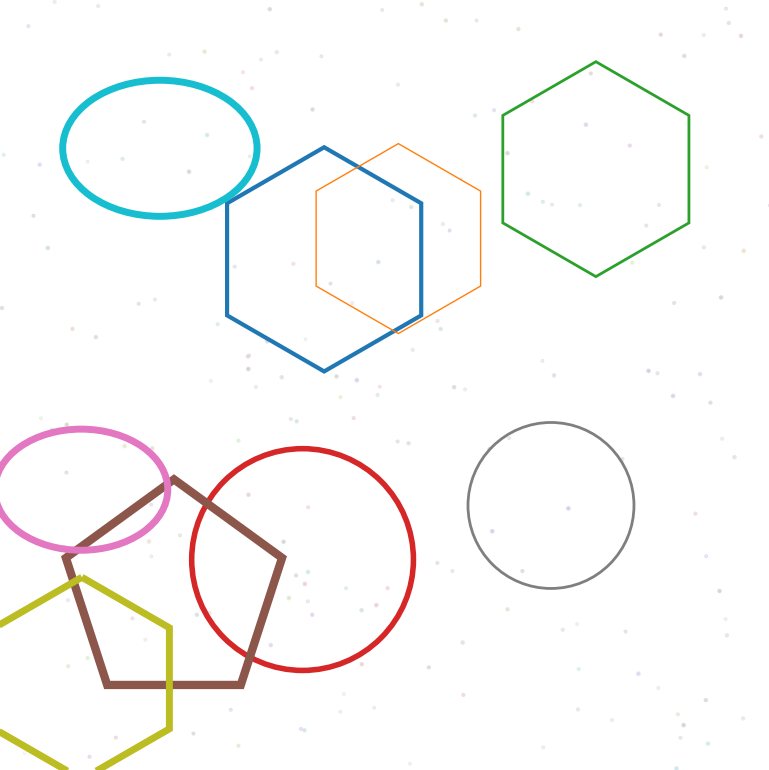[{"shape": "hexagon", "thickness": 1.5, "radius": 0.73, "center": [0.421, 0.663]}, {"shape": "hexagon", "thickness": 0.5, "radius": 0.62, "center": [0.517, 0.69]}, {"shape": "hexagon", "thickness": 1, "radius": 0.7, "center": [0.774, 0.78]}, {"shape": "circle", "thickness": 2, "radius": 0.72, "center": [0.393, 0.273]}, {"shape": "pentagon", "thickness": 3, "radius": 0.74, "center": [0.226, 0.23]}, {"shape": "oval", "thickness": 2.5, "radius": 0.56, "center": [0.106, 0.364]}, {"shape": "circle", "thickness": 1, "radius": 0.54, "center": [0.716, 0.344]}, {"shape": "hexagon", "thickness": 2.5, "radius": 0.66, "center": [0.106, 0.119]}, {"shape": "oval", "thickness": 2.5, "radius": 0.63, "center": [0.208, 0.807]}]